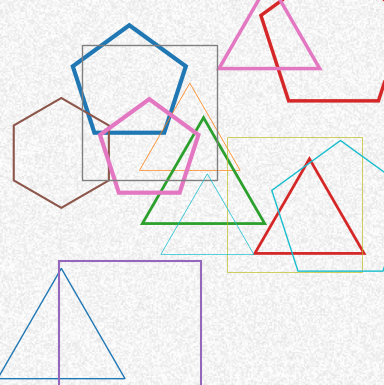[{"shape": "pentagon", "thickness": 3, "radius": 0.77, "center": [0.336, 0.78]}, {"shape": "triangle", "thickness": 1, "radius": 0.96, "center": [0.159, 0.112]}, {"shape": "triangle", "thickness": 0.5, "radius": 0.76, "center": [0.493, 0.633]}, {"shape": "triangle", "thickness": 2, "radius": 0.92, "center": [0.529, 0.511]}, {"shape": "triangle", "thickness": 2, "radius": 0.82, "center": [0.804, 0.424]}, {"shape": "pentagon", "thickness": 2.5, "radius": 0.99, "center": [0.866, 0.899]}, {"shape": "square", "thickness": 1.5, "radius": 0.92, "center": [0.337, 0.138]}, {"shape": "hexagon", "thickness": 1.5, "radius": 0.71, "center": [0.159, 0.603]}, {"shape": "pentagon", "thickness": 3, "radius": 0.67, "center": [0.388, 0.608]}, {"shape": "triangle", "thickness": 2.5, "radius": 0.76, "center": [0.7, 0.897]}, {"shape": "square", "thickness": 1, "radius": 0.88, "center": [0.387, 0.708]}, {"shape": "square", "thickness": 0.5, "radius": 0.88, "center": [0.764, 0.468]}, {"shape": "pentagon", "thickness": 1, "radius": 0.94, "center": [0.884, 0.448]}, {"shape": "triangle", "thickness": 0.5, "radius": 0.7, "center": [0.539, 0.409]}]